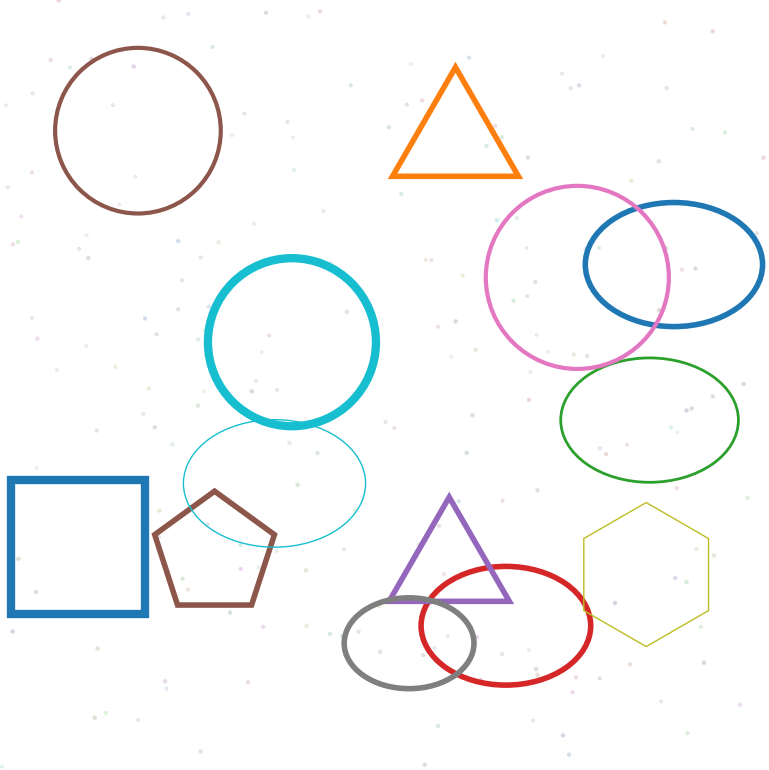[{"shape": "oval", "thickness": 2, "radius": 0.58, "center": [0.875, 0.656]}, {"shape": "square", "thickness": 3, "radius": 0.44, "center": [0.101, 0.29]}, {"shape": "triangle", "thickness": 2, "radius": 0.47, "center": [0.592, 0.818]}, {"shape": "oval", "thickness": 1, "radius": 0.58, "center": [0.844, 0.454]}, {"shape": "oval", "thickness": 2, "radius": 0.55, "center": [0.657, 0.187]}, {"shape": "triangle", "thickness": 2, "radius": 0.45, "center": [0.583, 0.264]}, {"shape": "pentagon", "thickness": 2, "radius": 0.41, "center": [0.279, 0.28]}, {"shape": "circle", "thickness": 1.5, "radius": 0.54, "center": [0.179, 0.83]}, {"shape": "circle", "thickness": 1.5, "radius": 0.59, "center": [0.75, 0.64]}, {"shape": "oval", "thickness": 2, "radius": 0.42, "center": [0.531, 0.165]}, {"shape": "hexagon", "thickness": 0.5, "radius": 0.47, "center": [0.839, 0.254]}, {"shape": "oval", "thickness": 0.5, "radius": 0.59, "center": [0.356, 0.372]}, {"shape": "circle", "thickness": 3, "radius": 0.55, "center": [0.379, 0.556]}]